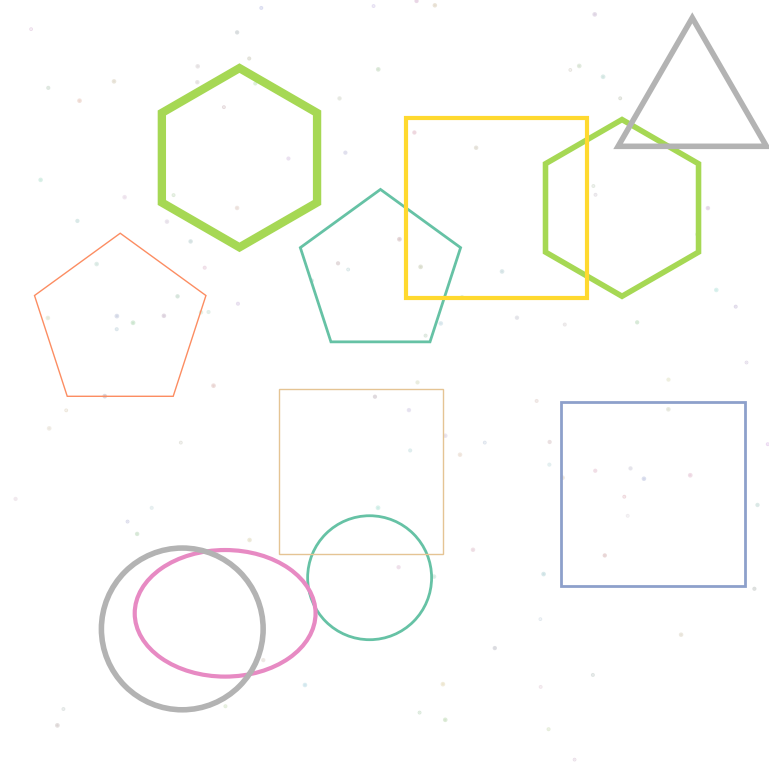[{"shape": "circle", "thickness": 1, "radius": 0.4, "center": [0.48, 0.25]}, {"shape": "pentagon", "thickness": 1, "radius": 0.55, "center": [0.494, 0.645]}, {"shape": "pentagon", "thickness": 0.5, "radius": 0.59, "center": [0.156, 0.58]}, {"shape": "square", "thickness": 1, "radius": 0.6, "center": [0.848, 0.359]}, {"shape": "oval", "thickness": 1.5, "radius": 0.59, "center": [0.292, 0.203]}, {"shape": "hexagon", "thickness": 2, "radius": 0.57, "center": [0.808, 0.73]}, {"shape": "hexagon", "thickness": 3, "radius": 0.58, "center": [0.311, 0.795]}, {"shape": "square", "thickness": 1.5, "radius": 0.59, "center": [0.645, 0.73]}, {"shape": "square", "thickness": 0.5, "radius": 0.53, "center": [0.469, 0.387]}, {"shape": "circle", "thickness": 2, "radius": 0.53, "center": [0.237, 0.183]}, {"shape": "triangle", "thickness": 2, "radius": 0.56, "center": [0.899, 0.866]}]